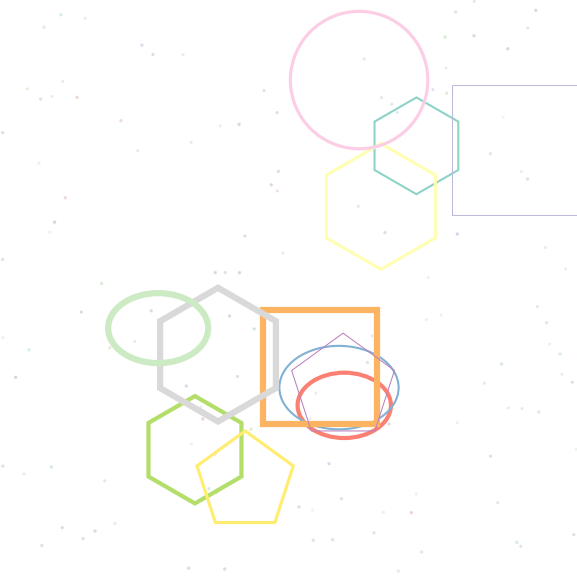[{"shape": "hexagon", "thickness": 1, "radius": 0.42, "center": [0.721, 0.747]}, {"shape": "hexagon", "thickness": 1.5, "radius": 0.54, "center": [0.66, 0.642]}, {"shape": "square", "thickness": 0.5, "radius": 0.56, "center": [0.895, 0.74]}, {"shape": "oval", "thickness": 2, "radius": 0.4, "center": [0.596, 0.297]}, {"shape": "oval", "thickness": 1, "radius": 0.52, "center": [0.587, 0.328]}, {"shape": "square", "thickness": 3, "radius": 0.49, "center": [0.554, 0.363]}, {"shape": "hexagon", "thickness": 2, "radius": 0.46, "center": [0.338, 0.22]}, {"shape": "circle", "thickness": 1.5, "radius": 0.59, "center": [0.622, 0.861]}, {"shape": "hexagon", "thickness": 3, "radius": 0.58, "center": [0.378, 0.385]}, {"shape": "pentagon", "thickness": 0.5, "radius": 0.47, "center": [0.594, 0.329]}, {"shape": "oval", "thickness": 3, "radius": 0.43, "center": [0.274, 0.431]}, {"shape": "pentagon", "thickness": 1.5, "radius": 0.44, "center": [0.424, 0.165]}]